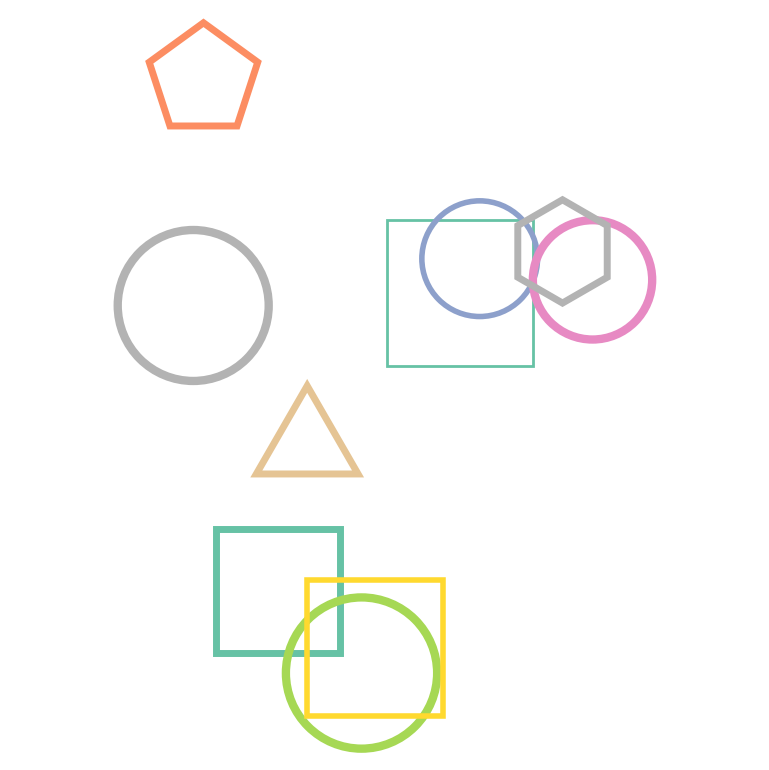[{"shape": "square", "thickness": 2.5, "radius": 0.4, "center": [0.361, 0.232]}, {"shape": "square", "thickness": 1, "radius": 0.47, "center": [0.597, 0.619]}, {"shape": "pentagon", "thickness": 2.5, "radius": 0.37, "center": [0.264, 0.896]}, {"shape": "circle", "thickness": 2, "radius": 0.38, "center": [0.623, 0.664]}, {"shape": "circle", "thickness": 3, "radius": 0.39, "center": [0.77, 0.637]}, {"shape": "circle", "thickness": 3, "radius": 0.49, "center": [0.47, 0.126]}, {"shape": "square", "thickness": 2, "radius": 0.44, "center": [0.487, 0.159]}, {"shape": "triangle", "thickness": 2.5, "radius": 0.38, "center": [0.399, 0.423]}, {"shape": "hexagon", "thickness": 2.5, "radius": 0.34, "center": [0.731, 0.673]}, {"shape": "circle", "thickness": 3, "radius": 0.49, "center": [0.251, 0.603]}]